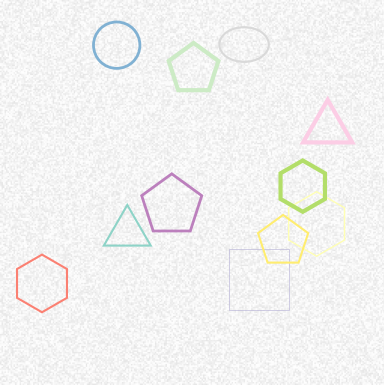[{"shape": "triangle", "thickness": 1.5, "radius": 0.35, "center": [0.331, 0.397]}, {"shape": "hexagon", "thickness": 1, "radius": 0.42, "center": [0.822, 0.418]}, {"shape": "square", "thickness": 0.5, "radius": 0.39, "center": [0.672, 0.274]}, {"shape": "hexagon", "thickness": 1.5, "radius": 0.37, "center": [0.109, 0.264]}, {"shape": "circle", "thickness": 2, "radius": 0.3, "center": [0.303, 0.883]}, {"shape": "hexagon", "thickness": 3, "radius": 0.33, "center": [0.786, 0.517]}, {"shape": "triangle", "thickness": 3, "radius": 0.37, "center": [0.851, 0.667]}, {"shape": "oval", "thickness": 1.5, "radius": 0.32, "center": [0.634, 0.884]}, {"shape": "pentagon", "thickness": 2, "radius": 0.41, "center": [0.446, 0.466]}, {"shape": "pentagon", "thickness": 3, "radius": 0.34, "center": [0.503, 0.821]}, {"shape": "pentagon", "thickness": 1.5, "radius": 0.34, "center": [0.735, 0.373]}]